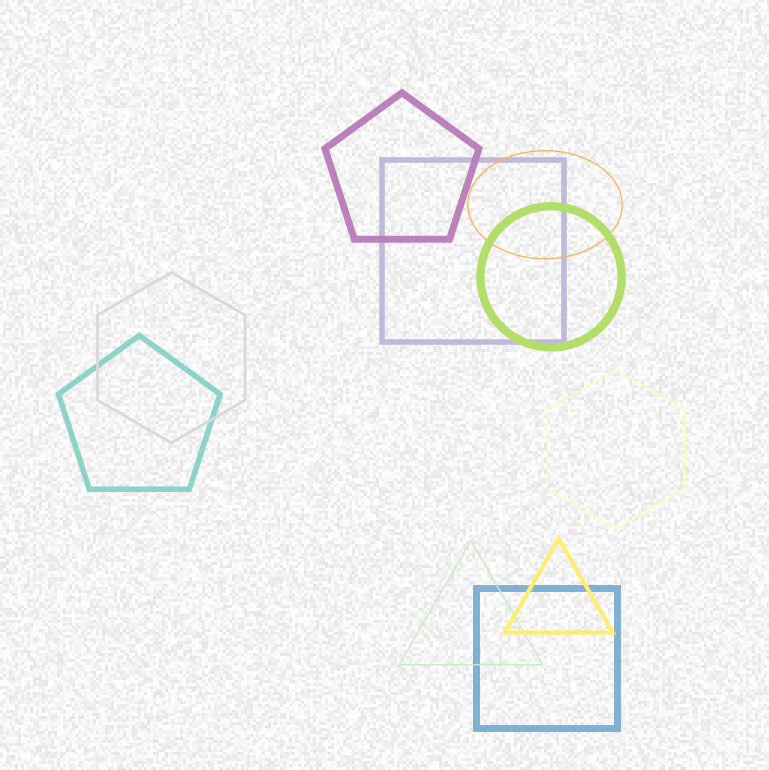[{"shape": "pentagon", "thickness": 2, "radius": 0.55, "center": [0.181, 0.454]}, {"shape": "hexagon", "thickness": 0.5, "radius": 0.51, "center": [0.8, 0.417]}, {"shape": "square", "thickness": 2, "radius": 0.59, "center": [0.614, 0.674]}, {"shape": "square", "thickness": 2.5, "radius": 0.46, "center": [0.71, 0.145]}, {"shape": "oval", "thickness": 0.5, "radius": 0.5, "center": [0.708, 0.734]}, {"shape": "circle", "thickness": 3, "radius": 0.46, "center": [0.716, 0.64]}, {"shape": "hexagon", "thickness": 1, "radius": 0.55, "center": [0.222, 0.536]}, {"shape": "pentagon", "thickness": 2.5, "radius": 0.53, "center": [0.522, 0.774]}, {"shape": "triangle", "thickness": 0.5, "radius": 0.54, "center": [0.612, 0.19]}, {"shape": "triangle", "thickness": 1.5, "radius": 0.41, "center": [0.726, 0.219]}]